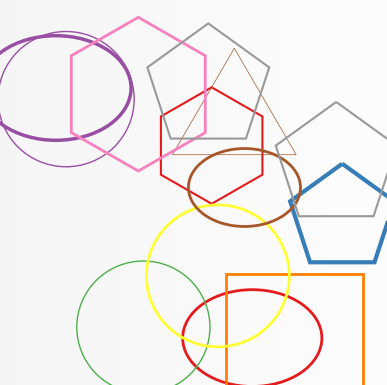[{"shape": "hexagon", "thickness": 1.5, "radius": 0.76, "center": [0.546, 0.622]}, {"shape": "oval", "thickness": 2, "radius": 0.9, "center": [0.651, 0.122]}, {"shape": "pentagon", "thickness": 3, "radius": 0.71, "center": [0.883, 0.433]}, {"shape": "circle", "thickness": 1, "radius": 0.86, "center": [0.37, 0.15]}, {"shape": "circle", "thickness": 1, "radius": 0.88, "center": [0.171, 0.743]}, {"shape": "oval", "thickness": 2.5, "radius": 0.97, "center": [0.144, 0.771]}, {"shape": "square", "thickness": 2, "radius": 0.88, "center": [0.76, 0.112]}, {"shape": "circle", "thickness": 2, "radius": 0.92, "center": [0.562, 0.284]}, {"shape": "triangle", "thickness": 0.5, "radius": 0.92, "center": [0.605, 0.69]}, {"shape": "oval", "thickness": 2, "radius": 0.72, "center": [0.631, 0.513]}, {"shape": "hexagon", "thickness": 2, "radius": 1.0, "center": [0.357, 0.755]}, {"shape": "pentagon", "thickness": 1.5, "radius": 0.83, "center": [0.538, 0.774]}, {"shape": "pentagon", "thickness": 1.5, "radius": 0.82, "center": [0.868, 0.571]}]